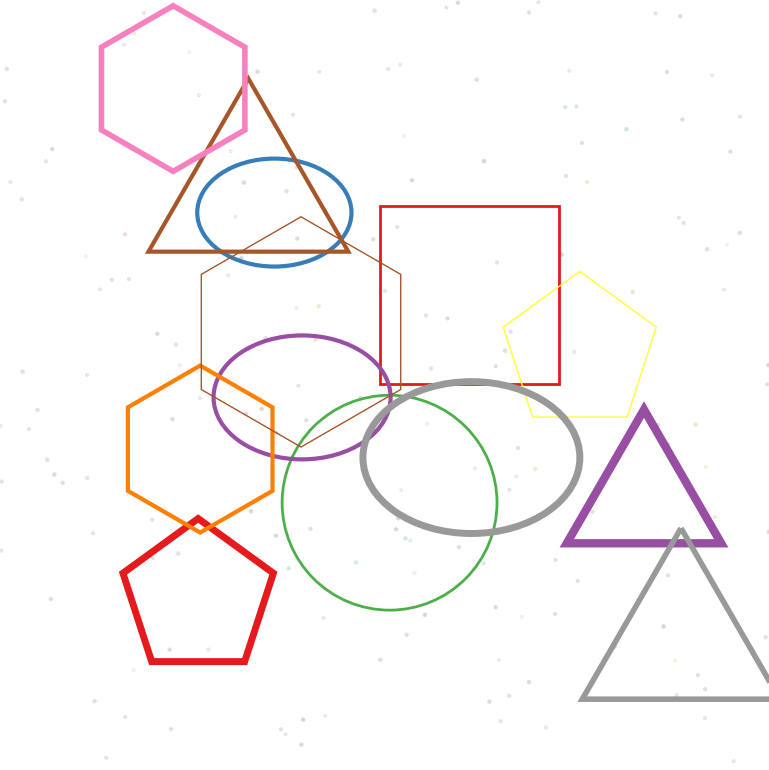[{"shape": "pentagon", "thickness": 2.5, "radius": 0.51, "center": [0.257, 0.224]}, {"shape": "square", "thickness": 1, "radius": 0.58, "center": [0.61, 0.617]}, {"shape": "oval", "thickness": 1.5, "radius": 0.5, "center": [0.356, 0.724]}, {"shape": "circle", "thickness": 1, "radius": 0.7, "center": [0.506, 0.347]}, {"shape": "triangle", "thickness": 3, "radius": 0.58, "center": [0.836, 0.352]}, {"shape": "oval", "thickness": 1.5, "radius": 0.57, "center": [0.392, 0.484]}, {"shape": "hexagon", "thickness": 1.5, "radius": 0.54, "center": [0.26, 0.417]}, {"shape": "pentagon", "thickness": 0.5, "radius": 0.52, "center": [0.753, 0.543]}, {"shape": "triangle", "thickness": 1.5, "radius": 0.75, "center": [0.323, 0.748]}, {"shape": "hexagon", "thickness": 0.5, "radius": 0.75, "center": [0.391, 0.569]}, {"shape": "hexagon", "thickness": 2, "radius": 0.54, "center": [0.225, 0.885]}, {"shape": "triangle", "thickness": 2, "radius": 0.74, "center": [0.884, 0.166]}, {"shape": "oval", "thickness": 2.5, "radius": 0.7, "center": [0.612, 0.406]}]